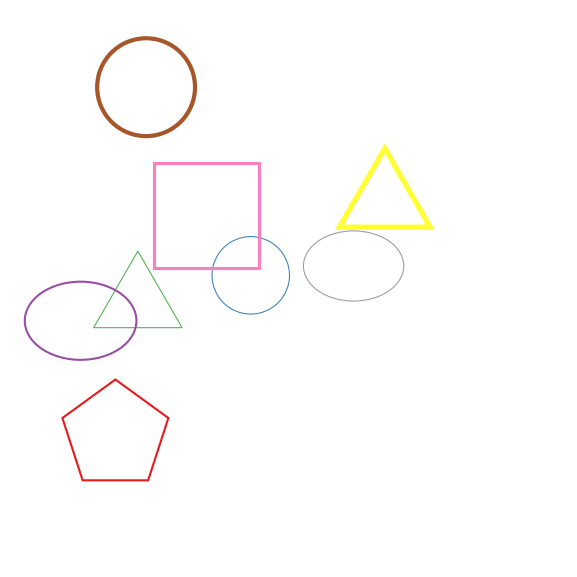[{"shape": "pentagon", "thickness": 1, "radius": 0.48, "center": [0.2, 0.245]}, {"shape": "circle", "thickness": 0.5, "radius": 0.34, "center": [0.434, 0.522]}, {"shape": "triangle", "thickness": 0.5, "radius": 0.44, "center": [0.239, 0.476]}, {"shape": "oval", "thickness": 1, "radius": 0.48, "center": [0.14, 0.444]}, {"shape": "triangle", "thickness": 2.5, "radius": 0.45, "center": [0.666, 0.651]}, {"shape": "circle", "thickness": 2, "radius": 0.42, "center": [0.253, 0.848]}, {"shape": "square", "thickness": 1.5, "radius": 0.45, "center": [0.358, 0.625]}, {"shape": "oval", "thickness": 0.5, "radius": 0.43, "center": [0.612, 0.539]}]